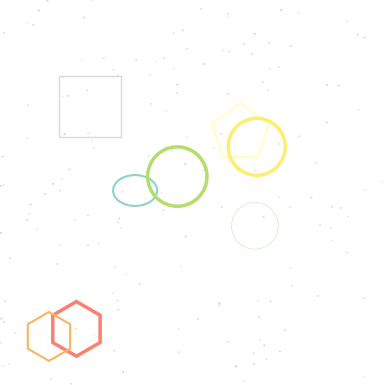[{"shape": "oval", "thickness": 1.5, "radius": 0.29, "center": [0.351, 0.505]}, {"shape": "pentagon", "thickness": 1, "radius": 0.39, "center": [0.624, 0.655]}, {"shape": "hexagon", "thickness": 2.5, "radius": 0.35, "center": [0.199, 0.146]}, {"shape": "hexagon", "thickness": 1.5, "radius": 0.32, "center": [0.127, 0.126]}, {"shape": "circle", "thickness": 2.5, "radius": 0.39, "center": [0.461, 0.541]}, {"shape": "square", "thickness": 1, "radius": 0.4, "center": [0.234, 0.723]}, {"shape": "circle", "thickness": 0.5, "radius": 0.3, "center": [0.662, 0.413]}, {"shape": "circle", "thickness": 2.5, "radius": 0.37, "center": [0.667, 0.619]}]